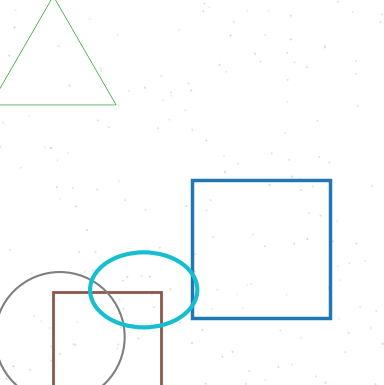[{"shape": "square", "thickness": 2.5, "radius": 0.9, "center": [0.677, 0.354]}, {"shape": "triangle", "thickness": 0.5, "radius": 0.94, "center": [0.138, 0.822]}, {"shape": "square", "thickness": 2, "radius": 0.7, "center": [0.278, 0.102]}, {"shape": "circle", "thickness": 1.5, "radius": 0.84, "center": [0.155, 0.125]}, {"shape": "oval", "thickness": 3, "radius": 0.7, "center": [0.373, 0.247]}]